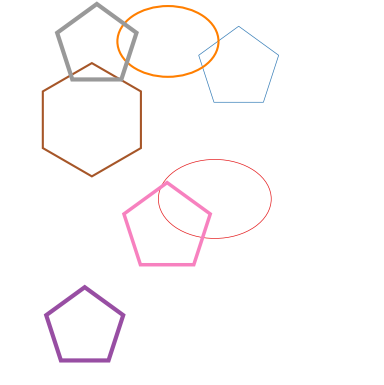[{"shape": "oval", "thickness": 0.5, "radius": 0.73, "center": [0.558, 0.483]}, {"shape": "pentagon", "thickness": 0.5, "radius": 0.55, "center": [0.62, 0.823]}, {"shape": "pentagon", "thickness": 3, "radius": 0.53, "center": [0.22, 0.149]}, {"shape": "oval", "thickness": 1.5, "radius": 0.66, "center": [0.436, 0.892]}, {"shape": "hexagon", "thickness": 1.5, "radius": 0.74, "center": [0.239, 0.689]}, {"shape": "pentagon", "thickness": 2.5, "radius": 0.59, "center": [0.434, 0.408]}, {"shape": "pentagon", "thickness": 3, "radius": 0.54, "center": [0.252, 0.881]}]